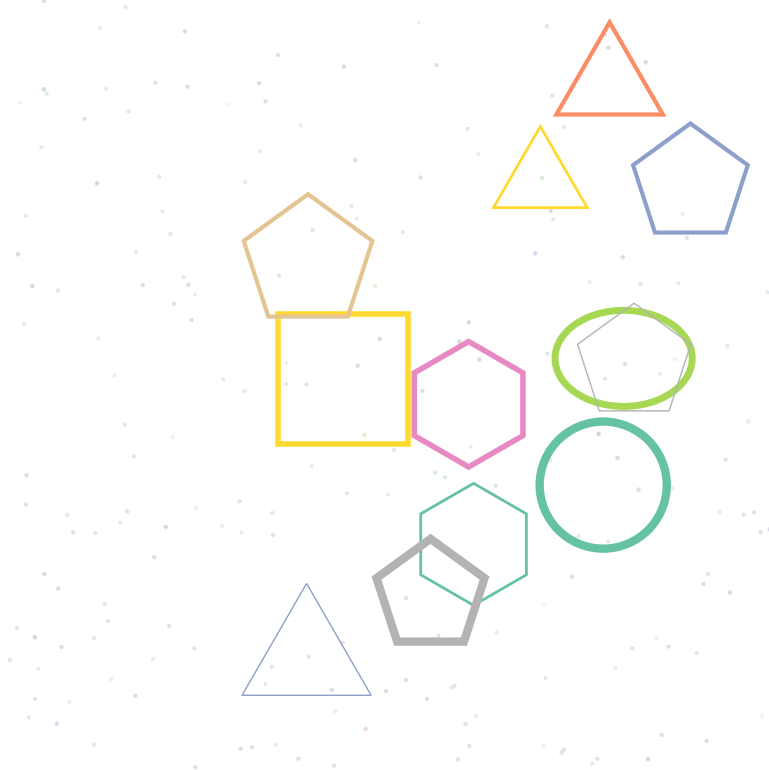[{"shape": "circle", "thickness": 3, "radius": 0.41, "center": [0.783, 0.37]}, {"shape": "hexagon", "thickness": 1, "radius": 0.4, "center": [0.615, 0.293]}, {"shape": "triangle", "thickness": 1.5, "radius": 0.4, "center": [0.792, 0.891]}, {"shape": "triangle", "thickness": 0.5, "radius": 0.48, "center": [0.398, 0.145]}, {"shape": "pentagon", "thickness": 1.5, "radius": 0.39, "center": [0.897, 0.761]}, {"shape": "hexagon", "thickness": 2, "radius": 0.41, "center": [0.609, 0.475]}, {"shape": "oval", "thickness": 2.5, "radius": 0.45, "center": [0.81, 0.535]}, {"shape": "square", "thickness": 2, "radius": 0.42, "center": [0.445, 0.507]}, {"shape": "triangle", "thickness": 1, "radius": 0.35, "center": [0.702, 0.765]}, {"shape": "pentagon", "thickness": 1.5, "radius": 0.44, "center": [0.4, 0.66]}, {"shape": "pentagon", "thickness": 3, "radius": 0.37, "center": [0.559, 0.226]}, {"shape": "pentagon", "thickness": 0.5, "radius": 0.39, "center": [0.824, 0.529]}]